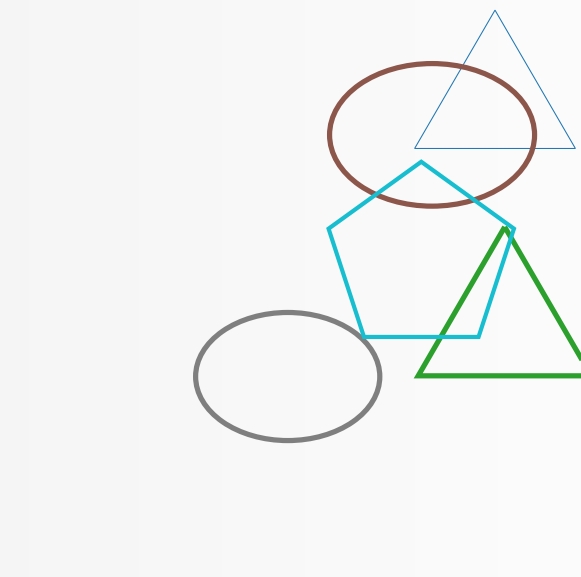[{"shape": "triangle", "thickness": 0.5, "radius": 0.8, "center": [0.852, 0.822]}, {"shape": "triangle", "thickness": 2.5, "radius": 0.86, "center": [0.868, 0.434]}, {"shape": "oval", "thickness": 2.5, "radius": 0.88, "center": [0.743, 0.766]}, {"shape": "oval", "thickness": 2.5, "radius": 0.79, "center": [0.495, 0.347]}, {"shape": "pentagon", "thickness": 2, "radius": 0.84, "center": [0.725, 0.551]}]